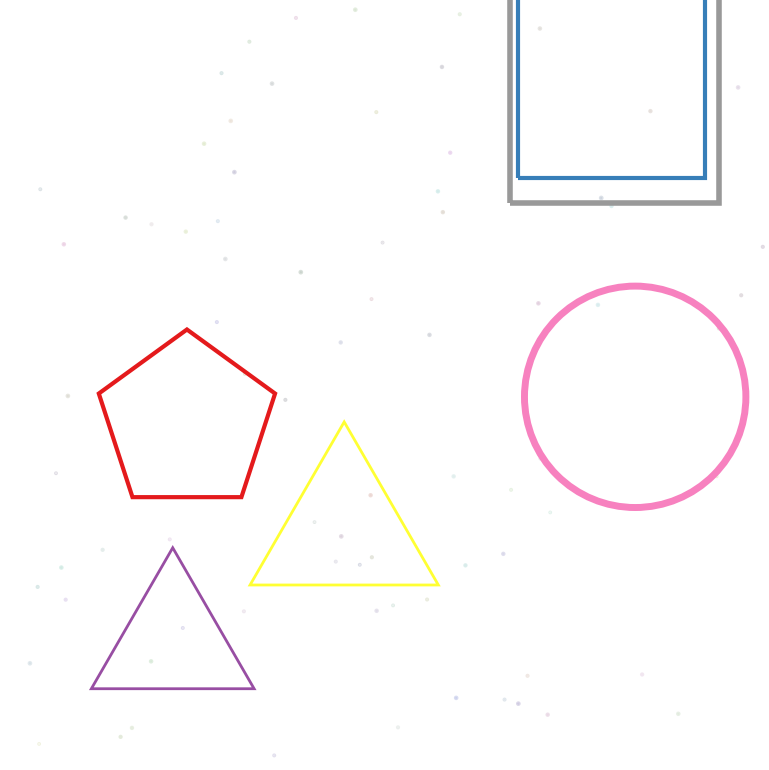[{"shape": "pentagon", "thickness": 1.5, "radius": 0.6, "center": [0.243, 0.452]}, {"shape": "square", "thickness": 1.5, "radius": 0.61, "center": [0.794, 0.89]}, {"shape": "triangle", "thickness": 1, "radius": 0.61, "center": [0.224, 0.167]}, {"shape": "triangle", "thickness": 1, "radius": 0.71, "center": [0.447, 0.311]}, {"shape": "circle", "thickness": 2.5, "radius": 0.72, "center": [0.825, 0.485]}, {"shape": "square", "thickness": 2, "radius": 0.68, "center": [0.798, 0.871]}]